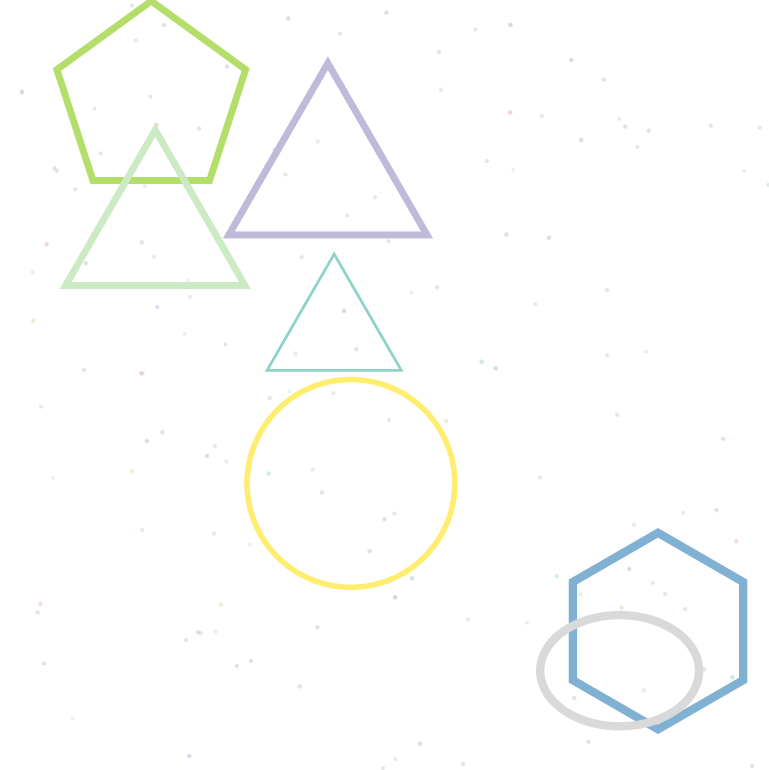[{"shape": "triangle", "thickness": 1, "radius": 0.5, "center": [0.434, 0.569]}, {"shape": "triangle", "thickness": 2.5, "radius": 0.74, "center": [0.426, 0.769]}, {"shape": "hexagon", "thickness": 3, "radius": 0.64, "center": [0.855, 0.18]}, {"shape": "pentagon", "thickness": 2.5, "radius": 0.64, "center": [0.196, 0.87]}, {"shape": "oval", "thickness": 3, "radius": 0.52, "center": [0.805, 0.129]}, {"shape": "triangle", "thickness": 2.5, "radius": 0.67, "center": [0.202, 0.696]}, {"shape": "circle", "thickness": 2, "radius": 0.67, "center": [0.456, 0.372]}]